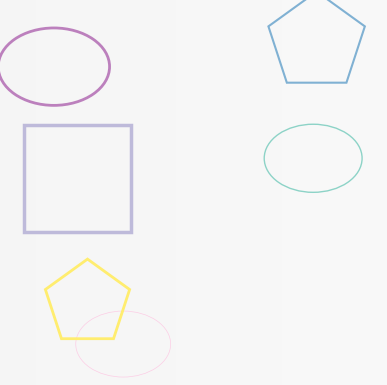[{"shape": "oval", "thickness": 1, "radius": 0.63, "center": [0.808, 0.589]}, {"shape": "square", "thickness": 2.5, "radius": 0.69, "center": [0.2, 0.536]}, {"shape": "pentagon", "thickness": 1.5, "radius": 0.65, "center": [0.817, 0.891]}, {"shape": "oval", "thickness": 0.5, "radius": 0.61, "center": [0.318, 0.106]}, {"shape": "oval", "thickness": 2, "radius": 0.72, "center": [0.139, 0.827]}, {"shape": "pentagon", "thickness": 2, "radius": 0.57, "center": [0.226, 0.213]}]